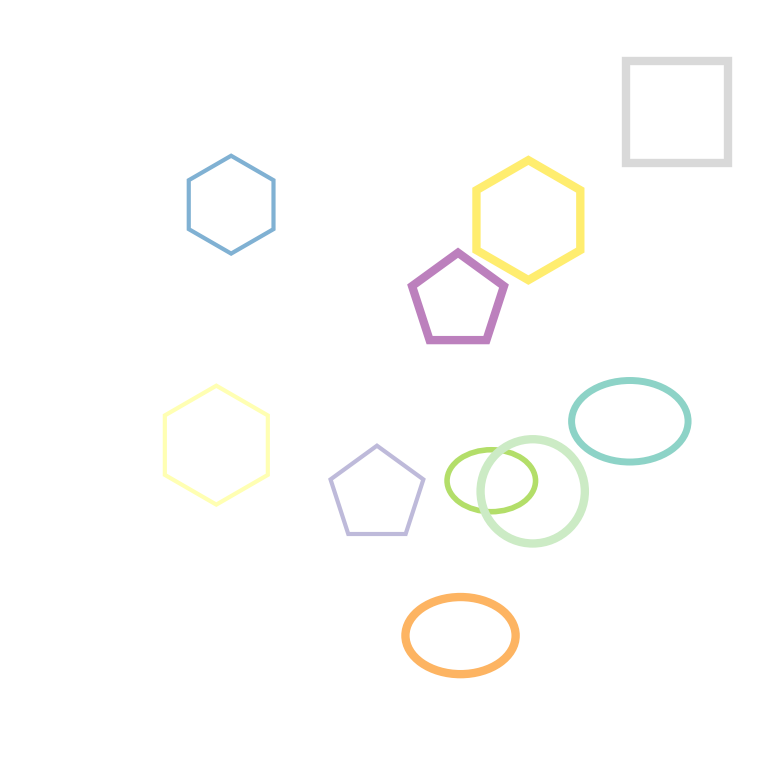[{"shape": "oval", "thickness": 2.5, "radius": 0.38, "center": [0.818, 0.453]}, {"shape": "hexagon", "thickness": 1.5, "radius": 0.39, "center": [0.281, 0.422]}, {"shape": "pentagon", "thickness": 1.5, "radius": 0.32, "center": [0.49, 0.358]}, {"shape": "hexagon", "thickness": 1.5, "radius": 0.32, "center": [0.3, 0.734]}, {"shape": "oval", "thickness": 3, "radius": 0.36, "center": [0.598, 0.175]}, {"shape": "oval", "thickness": 2, "radius": 0.29, "center": [0.638, 0.376]}, {"shape": "square", "thickness": 3, "radius": 0.33, "center": [0.879, 0.855]}, {"shape": "pentagon", "thickness": 3, "radius": 0.31, "center": [0.595, 0.609]}, {"shape": "circle", "thickness": 3, "radius": 0.34, "center": [0.692, 0.362]}, {"shape": "hexagon", "thickness": 3, "radius": 0.39, "center": [0.686, 0.714]}]